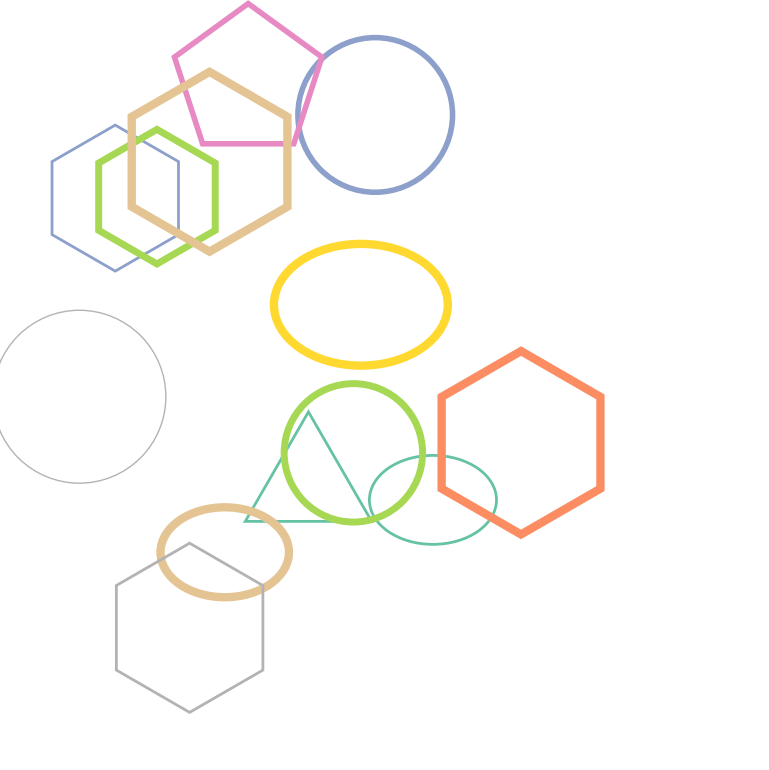[{"shape": "oval", "thickness": 1, "radius": 0.41, "center": [0.562, 0.351]}, {"shape": "triangle", "thickness": 1, "radius": 0.47, "center": [0.401, 0.37]}, {"shape": "hexagon", "thickness": 3, "radius": 0.6, "center": [0.677, 0.425]}, {"shape": "circle", "thickness": 2, "radius": 0.5, "center": [0.487, 0.851]}, {"shape": "hexagon", "thickness": 1, "radius": 0.47, "center": [0.15, 0.743]}, {"shape": "pentagon", "thickness": 2, "radius": 0.5, "center": [0.322, 0.895]}, {"shape": "hexagon", "thickness": 2.5, "radius": 0.44, "center": [0.204, 0.745]}, {"shape": "circle", "thickness": 2.5, "radius": 0.45, "center": [0.459, 0.412]}, {"shape": "oval", "thickness": 3, "radius": 0.56, "center": [0.469, 0.604]}, {"shape": "hexagon", "thickness": 3, "radius": 0.58, "center": [0.272, 0.79]}, {"shape": "oval", "thickness": 3, "radius": 0.42, "center": [0.292, 0.283]}, {"shape": "circle", "thickness": 0.5, "radius": 0.56, "center": [0.103, 0.485]}, {"shape": "hexagon", "thickness": 1, "radius": 0.55, "center": [0.246, 0.185]}]